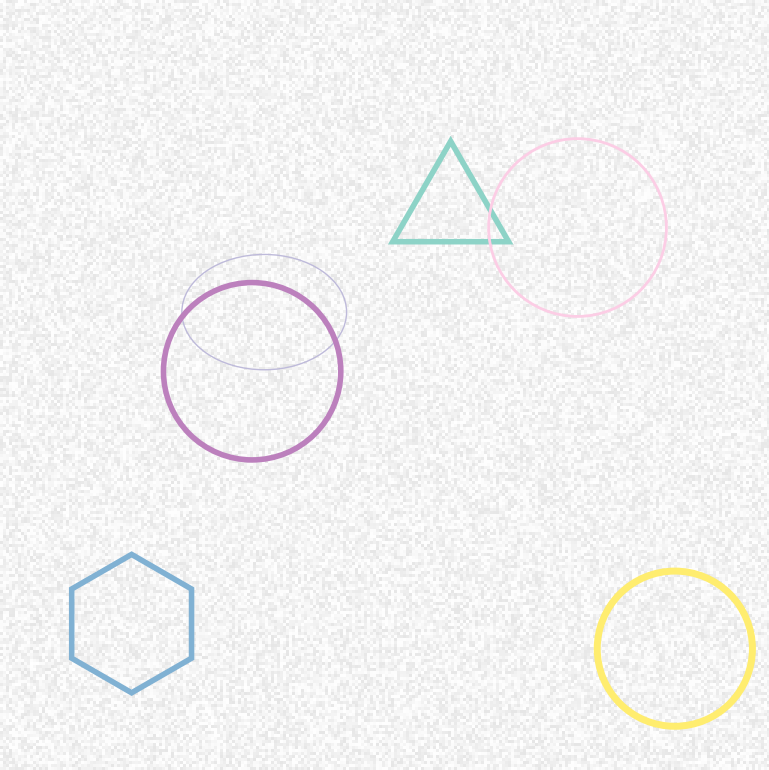[{"shape": "triangle", "thickness": 2, "radius": 0.43, "center": [0.585, 0.73]}, {"shape": "oval", "thickness": 0.5, "radius": 0.53, "center": [0.343, 0.595]}, {"shape": "hexagon", "thickness": 2, "radius": 0.45, "center": [0.171, 0.19]}, {"shape": "circle", "thickness": 1, "radius": 0.58, "center": [0.75, 0.705]}, {"shape": "circle", "thickness": 2, "radius": 0.58, "center": [0.327, 0.518]}, {"shape": "circle", "thickness": 2.5, "radius": 0.5, "center": [0.876, 0.158]}]